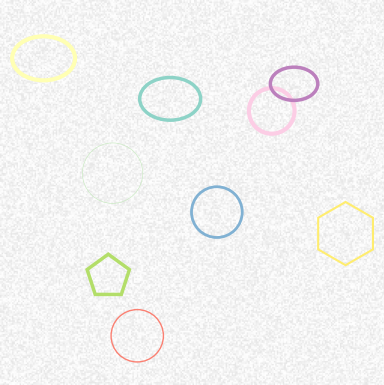[{"shape": "oval", "thickness": 2.5, "radius": 0.4, "center": [0.442, 0.743]}, {"shape": "oval", "thickness": 3, "radius": 0.41, "center": [0.113, 0.849]}, {"shape": "circle", "thickness": 1, "radius": 0.34, "center": [0.356, 0.128]}, {"shape": "circle", "thickness": 2, "radius": 0.33, "center": [0.563, 0.449]}, {"shape": "pentagon", "thickness": 2.5, "radius": 0.29, "center": [0.281, 0.282]}, {"shape": "circle", "thickness": 3, "radius": 0.3, "center": [0.706, 0.712]}, {"shape": "oval", "thickness": 2.5, "radius": 0.31, "center": [0.764, 0.782]}, {"shape": "circle", "thickness": 0.5, "radius": 0.39, "center": [0.292, 0.55]}, {"shape": "hexagon", "thickness": 1.5, "radius": 0.41, "center": [0.898, 0.393]}]